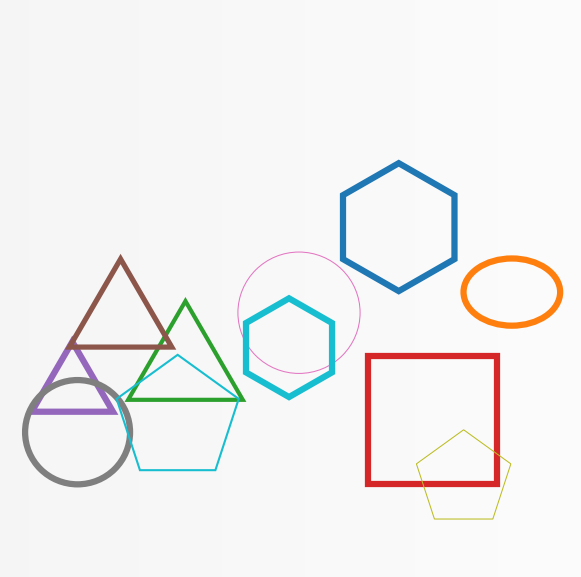[{"shape": "hexagon", "thickness": 3, "radius": 0.55, "center": [0.686, 0.606]}, {"shape": "oval", "thickness": 3, "radius": 0.42, "center": [0.881, 0.493]}, {"shape": "triangle", "thickness": 2, "radius": 0.57, "center": [0.319, 0.364]}, {"shape": "square", "thickness": 3, "radius": 0.56, "center": [0.744, 0.272]}, {"shape": "triangle", "thickness": 3, "radius": 0.4, "center": [0.124, 0.327]}, {"shape": "triangle", "thickness": 2.5, "radius": 0.51, "center": [0.207, 0.449]}, {"shape": "circle", "thickness": 0.5, "radius": 0.53, "center": [0.514, 0.458]}, {"shape": "circle", "thickness": 3, "radius": 0.45, "center": [0.133, 0.251]}, {"shape": "pentagon", "thickness": 0.5, "radius": 0.43, "center": [0.798, 0.169]}, {"shape": "pentagon", "thickness": 1, "radius": 0.55, "center": [0.306, 0.274]}, {"shape": "hexagon", "thickness": 3, "radius": 0.43, "center": [0.497, 0.397]}]